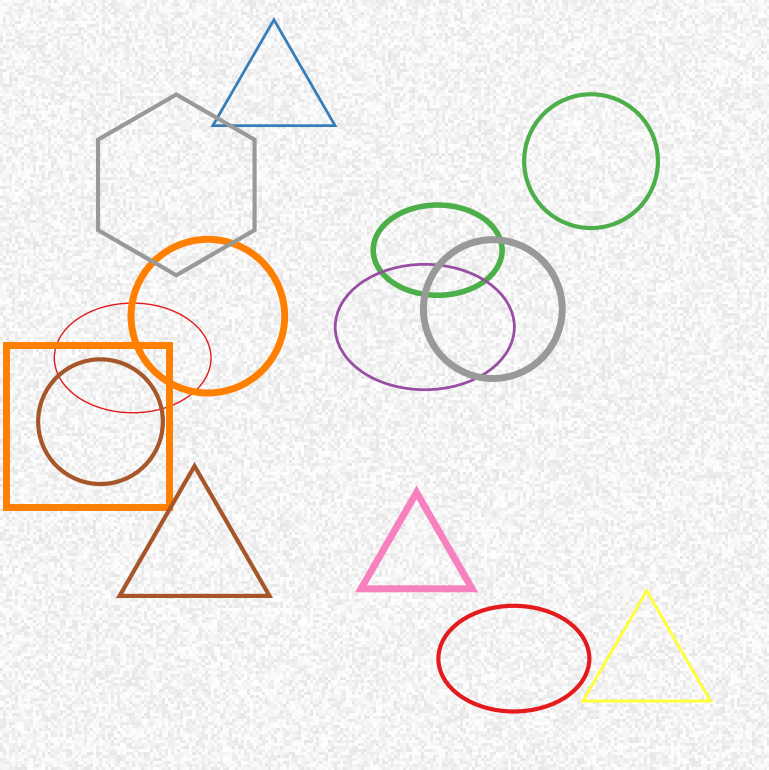[{"shape": "oval", "thickness": 1.5, "radius": 0.49, "center": [0.667, 0.145]}, {"shape": "oval", "thickness": 0.5, "radius": 0.51, "center": [0.172, 0.535]}, {"shape": "triangle", "thickness": 1, "radius": 0.46, "center": [0.356, 0.883]}, {"shape": "oval", "thickness": 2, "radius": 0.42, "center": [0.568, 0.675]}, {"shape": "circle", "thickness": 1.5, "radius": 0.43, "center": [0.768, 0.791]}, {"shape": "oval", "thickness": 1, "radius": 0.58, "center": [0.552, 0.575]}, {"shape": "square", "thickness": 2.5, "radius": 0.53, "center": [0.114, 0.447]}, {"shape": "circle", "thickness": 2.5, "radius": 0.5, "center": [0.27, 0.589]}, {"shape": "triangle", "thickness": 1, "radius": 0.48, "center": [0.84, 0.137]}, {"shape": "triangle", "thickness": 1.5, "radius": 0.56, "center": [0.253, 0.282]}, {"shape": "circle", "thickness": 1.5, "radius": 0.4, "center": [0.131, 0.452]}, {"shape": "triangle", "thickness": 2.5, "radius": 0.42, "center": [0.541, 0.277]}, {"shape": "circle", "thickness": 2.5, "radius": 0.45, "center": [0.64, 0.599]}, {"shape": "hexagon", "thickness": 1.5, "radius": 0.59, "center": [0.229, 0.76]}]